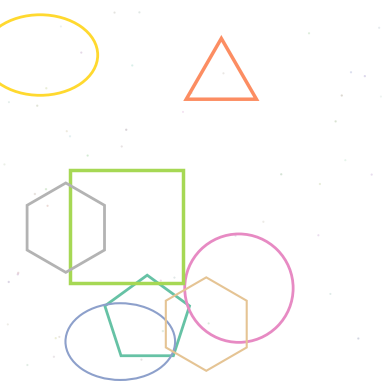[{"shape": "pentagon", "thickness": 2, "radius": 0.58, "center": [0.382, 0.17]}, {"shape": "triangle", "thickness": 2.5, "radius": 0.53, "center": [0.575, 0.795]}, {"shape": "oval", "thickness": 1.5, "radius": 0.71, "center": [0.312, 0.113]}, {"shape": "circle", "thickness": 2, "radius": 0.7, "center": [0.621, 0.252]}, {"shape": "square", "thickness": 2.5, "radius": 0.73, "center": [0.328, 0.412]}, {"shape": "oval", "thickness": 2, "radius": 0.75, "center": [0.104, 0.857]}, {"shape": "hexagon", "thickness": 1.5, "radius": 0.61, "center": [0.536, 0.158]}, {"shape": "hexagon", "thickness": 2, "radius": 0.58, "center": [0.171, 0.409]}]